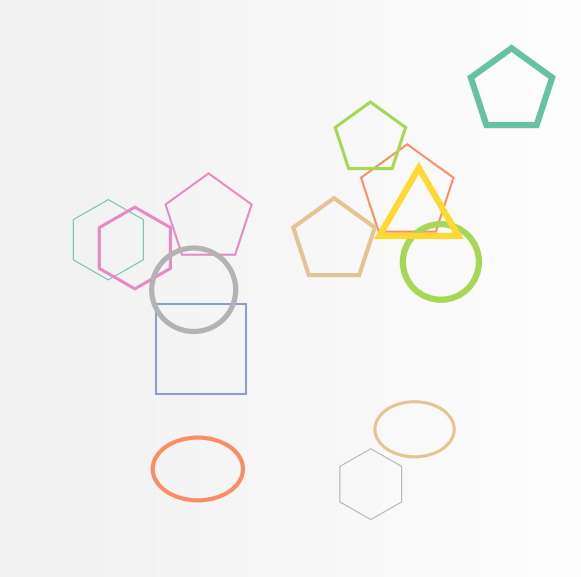[{"shape": "pentagon", "thickness": 3, "radius": 0.37, "center": [0.88, 0.842]}, {"shape": "hexagon", "thickness": 0.5, "radius": 0.35, "center": [0.186, 0.584]}, {"shape": "oval", "thickness": 2, "radius": 0.39, "center": [0.34, 0.187]}, {"shape": "pentagon", "thickness": 1, "radius": 0.42, "center": [0.701, 0.666]}, {"shape": "square", "thickness": 1, "radius": 0.39, "center": [0.346, 0.395]}, {"shape": "pentagon", "thickness": 1, "radius": 0.39, "center": [0.359, 0.621]}, {"shape": "hexagon", "thickness": 1.5, "radius": 0.35, "center": [0.232, 0.57]}, {"shape": "pentagon", "thickness": 1.5, "radius": 0.32, "center": [0.637, 0.759]}, {"shape": "circle", "thickness": 3, "radius": 0.33, "center": [0.759, 0.546]}, {"shape": "triangle", "thickness": 3, "radius": 0.39, "center": [0.721, 0.63]}, {"shape": "oval", "thickness": 1.5, "radius": 0.34, "center": [0.713, 0.256]}, {"shape": "pentagon", "thickness": 2, "radius": 0.37, "center": [0.575, 0.582]}, {"shape": "circle", "thickness": 2.5, "radius": 0.36, "center": [0.333, 0.497]}, {"shape": "hexagon", "thickness": 0.5, "radius": 0.31, "center": [0.638, 0.161]}]